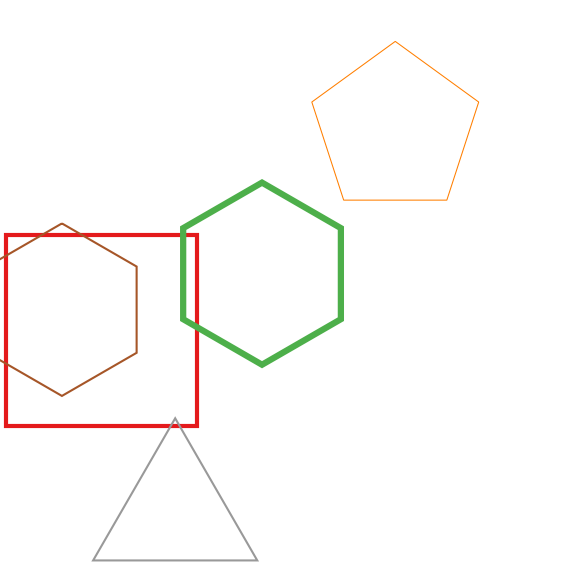[{"shape": "square", "thickness": 2, "radius": 0.83, "center": [0.175, 0.427]}, {"shape": "hexagon", "thickness": 3, "radius": 0.79, "center": [0.454, 0.525]}, {"shape": "pentagon", "thickness": 0.5, "radius": 0.76, "center": [0.684, 0.776]}, {"shape": "hexagon", "thickness": 1, "radius": 0.75, "center": [0.107, 0.463]}, {"shape": "triangle", "thickness": 1, "radius": 0.82, "center": [0.303, 0.111]}]